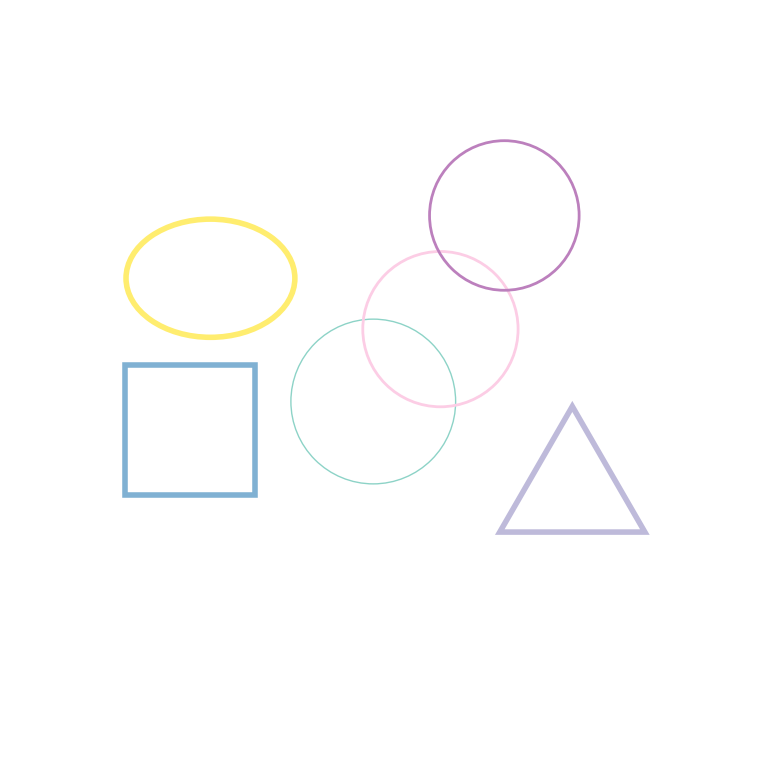[{"shape": "circle", "thickness": 0.5, "radius": 0.53, "center": [0.485, 0.479]}, {"shape": "triangle", "thickness": 2, "radius": 0.54, "center": [0.743, 0.363]}, {"shape": "square", "thickness": 2, "radius": 0.42, "center": [0.247, 0.441]}, {"shape": "circle", "thickness": 1, "radius": 0.5, "center": [0.572, 0.573]}, {"shape": "circle", "thickness": 1, "radius": 0.49, "center": [0.655, 0.72]}, {"shape": "oval", "thickness": 2, "radius": 0.55, "center": [0.273, 0.639]}]